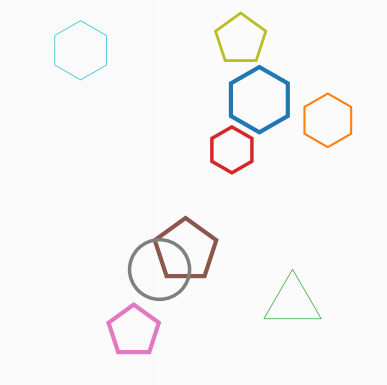[{"shape": "hexagon", "thickness": 3, "radius": 0.42, "center": [0.669, 0.741]}, {"shape": "hexagon", "thickness": 1.5, "radius": 0.35, "center": [0.846, 0.687]}, {"shape": "triangle", "thickness": 0.5, "radius": 0.43, "center": [0.755, 0.215]}, {"shape": "hexagon", "thickness": 2.5, "radius": 0.3, "center": [0.598, 0.611]}, {"shape": "pentagon", "thickness": 3, "radius": 0.42, "center": [0.479, 0.35]}, {"shape": "pentagon", "thickness": 3, "radius": 0.34, "center": [0.345, 0.141]}, {"shape": "circle", "thickness": 2.5, "radius": 0.39, "center": [0.412, 0.3]}, {"shape": "pentagon", "thickness": 2, "radius": 0.34, "center": [0.621, 0.898]}, {"shape": "hexagon", "thickness": 0.5, "radius": 0.38, "center": [0.208, 0.869]}]